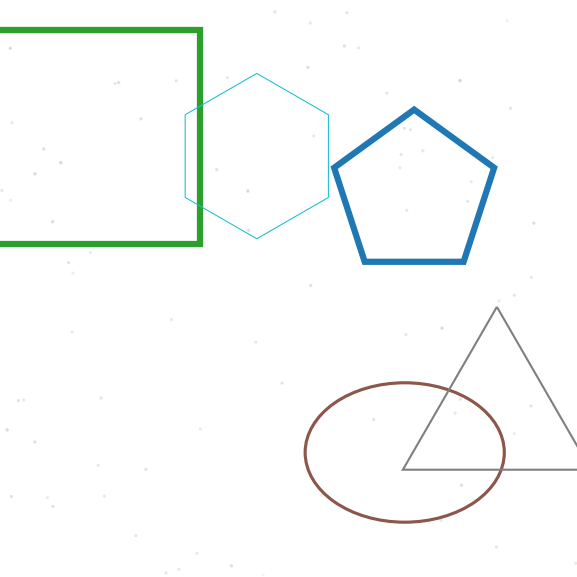[{"shape": "pentagon", "thickness": 3, "radius": 0.73, "center": [0.717, 0.664]}, {"shape": "square", "thickness": 3, "radius": 0.93, "center": [0.161, 0.762]}, {"shape": "oval", "thickness": 1.5, "radius": 0.86, "center": [0.701, 0.216]}, {"shape": "triangle", "thickness": 1, "radius": 0.94, "center": [0.86, 0.28]}, {"shape": "hexagon", "thickness": 0.5, "radius": 0.72, "center": [0.445, 0.729]}]